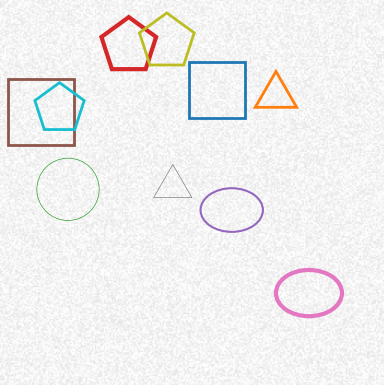[{"shape": "square", "thickness": 2, "radius": 0.36, "center": [0.564, 0.767]}, {"shape": "triangle", "thickness": 2, "radius": 0.31, "center": [0.717, 0.752]}, {"shape": "circle", "thickness": 0.5, "radius": 0.4, "center": [0.177, 0.508]}, {"shape": "pentagon", "thickness": 3, "radius": 0.37, "center": [0.334, 0.881]}, {"shape": "oval", "thickness": 1.5, "radius": 0.4, "center": [0.602, 0.454]}, {"shape": "square", "thickness": 2, "radius": 0.43, "center": [0.106, 0.709]}, {"shape": "oval", "thickness": 3, "radius": 0.43, "center": [0.803, 0.239]}, {"shape": "triangle", "thickness": 0.5, "radius": 0.29, "center": [0.449, 0.515]}, {"shape": "pentagon", "thickness": 2, "radius": 0.37, "center": [0.433, 0.892]}, {"shape": "pentagon", "thickness": 2, "radius": 0.34, "center": [0.155, 0.718]}]